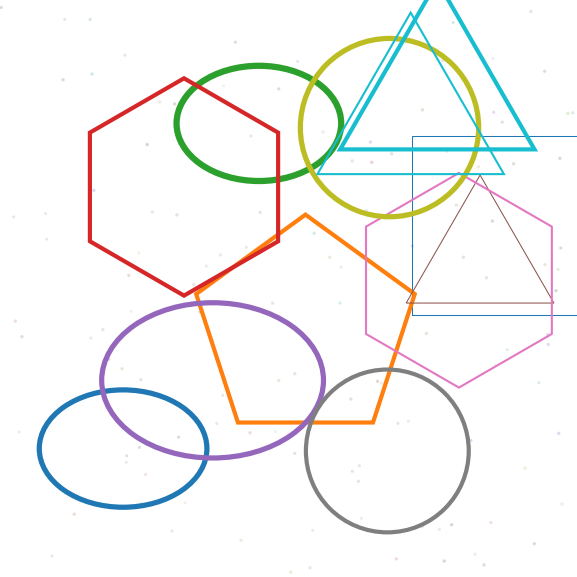[{"shape": "oval", "thickness": 2.5, "radius": 0.73, "center": [0.213, 0.222]}, {"shape": "square", "thickness": 0.5, "radius": 0.77, "center": [0.868, 0.609]}, {"shape": "pentagon", "thickness": 2, "radius": 0.99, "center": [0.529, 0.428]}, {"shape": "oval", "thickness": 3, "radius": 0.71, "center": [0.448, 0.785]}, {"shape": "hexagon", "thickness": 2, "radius": 0.94, "center": [0.319, 0.675]}, {"shape": "oval", "thickness": 2.5, "radius": 0.96, "center": [0.368, 0.341]}, {"shape": "triangle", "thickness": 0.5, "radius": 0.74, "center": [0.831, 0.548]}, {"shape": "hexagon", "thickness": 1, "radius": 0.93, "center": [0.795, 0.514]}, {"shape": "circle", "thickness": 2, "radius": 0.7, "center": [0.671, 0.218]}, {"shape": "circle", "thickness": 2.5, "radius": 0.77, "center": [0.674, 0.778]}, {"shape": "triangle", "thickness": 2, "radius": 0.97, "center": [0.757, 0.838]}, {"shape": "triangle", "thickness": 1, "radius": 0.93, "center": [0.711, 0.791]}]